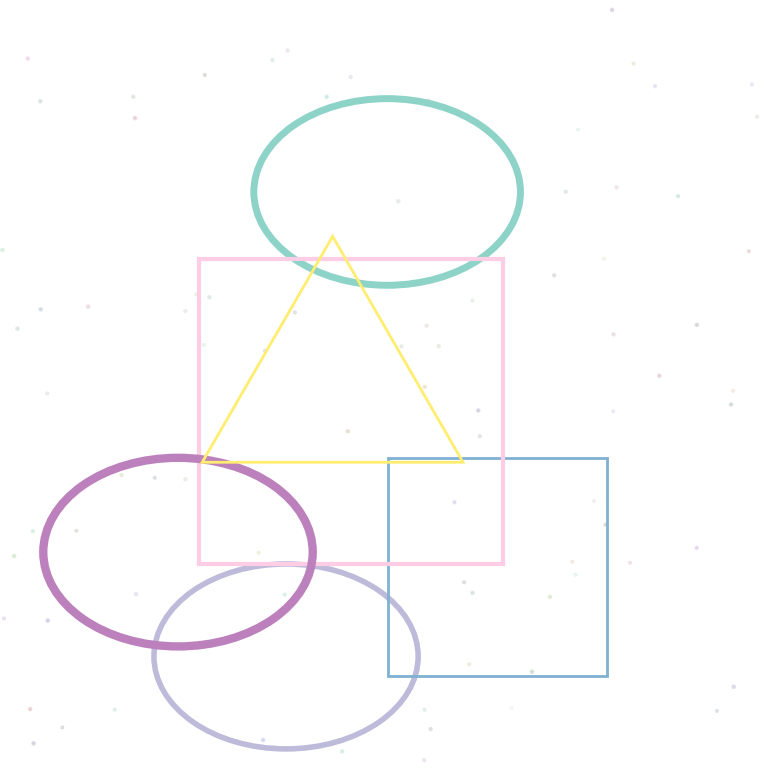[{"shape": "oval", "thickness": 2.5, "radius": 0.87, "center": [0.503, 0.751]}, {"shape": "oval", "thickness": 2, "radius": 0.86, "center": [0.371, 0.147]}, {"shape": "square", "thickness": 1, "radius": 0.71, "center": [0.646, 0.264]}, {"shape": "square", "thickness": 1.5, "radius": 0.99, "center": [0.456, 0.466]}, {"shape": "oval", "thickness": 3, "radius": 0.87, "center": [0.231, 0.283]}, {"shape": "triangle", "thickness": 1, "radius": 0.98, "center": [0.432, 0.497]}]